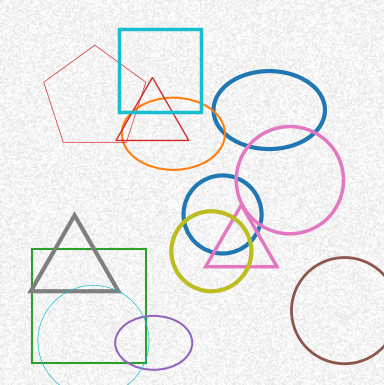[{"shape": "oval", "thickness": 3, "radius": 0.72, "center": [0.699, 0.714]}, {"shape": "circle", "thickness": 3, "radius": 0.51, "center": [0.578, 0.443]}, {"shape": "oval", "thickness": 1.5, "radius": 0.67, "center": [0.45, 0.653]}, {"shape": "square", "thickness": 1.5, "radius": 0.74, "center": [0.231, 0.205]}, {"shape": "triangle", "thickness": 1, "radius": 0.55, "center": [0.396, 0.69]}, {"shape": "pentagon", "thickness": 0.5, "radius": 0.7, "center": [0.246, 0.743]}, {"shape": "oval", "thickness": 1.5, "radius": 0.5, "center": [0.399, 0.11]}, {"shape": "circle", "thickness": 2, "radius": 0.69, "center": [0.895, 0.193]}, {"shape": "circle", "thickness": 2.5, "radius": 0.7, "center": [0.753, 0.532]}, {"shape": "triangle", "thickness": 2.5, "radius": 0.54, "center": [0.627, 0.361]}, {"shape": "triangle", "thickness": 3, "radius": 0.66, "center": [0.194, 0.309]}, {"shape": "circle", "thickness": 3, "radius": 0.52, "center": [0.549, 0.347]}, {"shape": "circle", "thickness": 0.5, "radius": 0.72, "center": [0.243, 0.114]}, {"shape": "square", "thickness": 2.5, "radius": 0.53, "center": [0.417, 0.817]}]